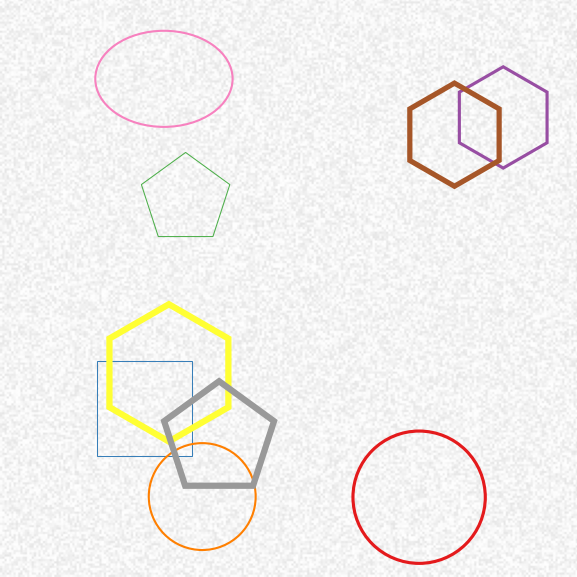[{"shape": "circle", "thickness": 1.5, "radius": 0.57, "center": [0.726, 0.138]}, {"shape": "square", "thickness": 0.5, "radius": 0.41, "center": [0.251, 0.291]}, {"shape": "pentagon", "thickness": 0.5, "radius": 0.4, "center": [0.321, 0.655]}, {"shape": "hexagon", "thickness": 1.5, "radius": 0.44, "center": [0.871, 0.796]}, {"shape": "circle", "thickness": 1, "radius": 0.46, "center": [0.35, 0.139]}, {"shape": "hexagon", "thickness": 3, "radius": 0.59, "center": [0.292, 0.353]}, {"shape": "hexagon", "thickness": 2.5, "radius": 0.45, "center": [0.787, 0.766]}, {"shape": "oval", "thickness": 1, "radius": 0.59, "center": [0.284, 0.863]}, {"shape": "pentagon", "thickness": 3, "radius": 0.5, "center": [0.379, 0.239]}]